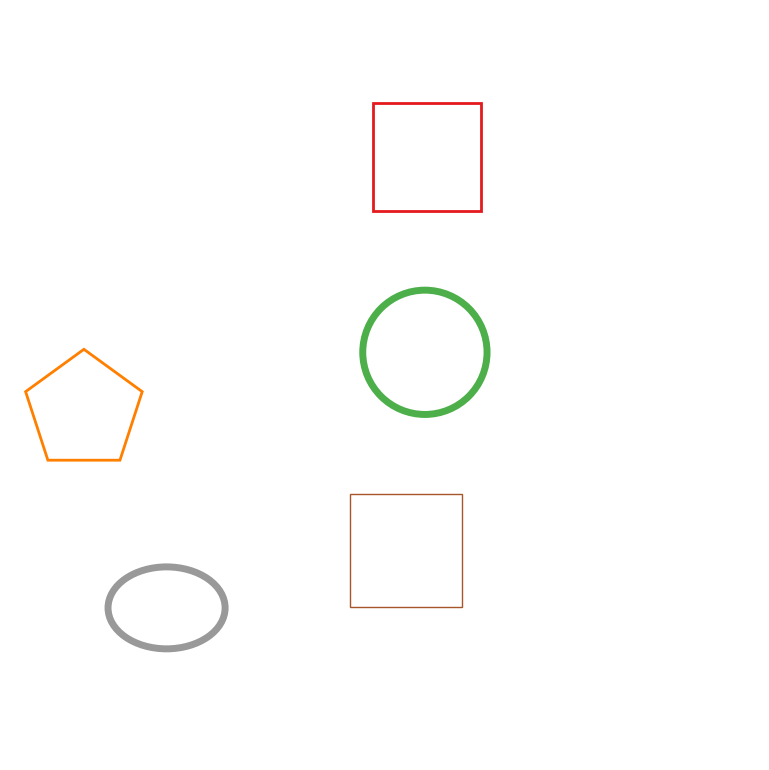[{"shape": "square", "thickness": 1, "radius": 0.35, "center": [0.555, 0.796]}, {"shape": "circle", "thickness": 2.5, "radius": 0.4, "center": [0.552, 0.542]}, {"shape": "pentagon", "thickness": 1, "radius": 0.4, "center": [0.109, 0.467]}, {"shape": "square", "thickness": 0.5, "radius": 0.36, "center": [0.528, 0.285]}, {"shape": "oval", "thickness": 2.5, "radius": 0.38, "center": [0.216, 0.211]}]